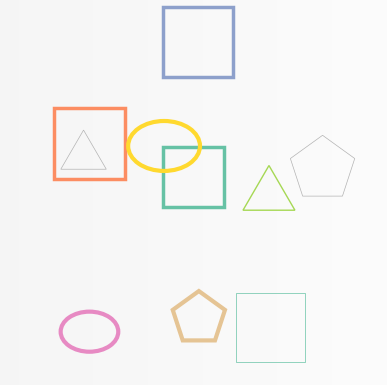[{"shape": "square", "thickness": 0.5, "radius": 0.44, "center": [0.698, 0.15]}, {"shape": "square", "thickness": 2.5, "radius": 0.39, "center": [0.499, 0.541]}, {"shape": "square", "thickness": 2.5, "radius": 0.46, "center": [0.232, 0.628]}, {"shape": "square", "thickness": 2.5, "radius": 0.45, "center": [0.51, 0.892]}, {"shape": "oval", "thickness": 3, "radius": 0.37, "center": [0.231, 0.138]}, {"shape": "triangle", "thickness": 1, "radius": 0.39, "center": [0.694, 0.493]}, {"shape": "oval", "thickness": 3, "radius": 0.46, "center": [0.423, 0.621]}, {"shape": "pentagon", "thickness": 3, "radius": 0.35, "center": [0.513, 0.173]}, {"shape": "pentagon", "thickness": 0.5, "radius": 0.44, "center": [0.832, 0.561]}, {"shape": "triangle", "thickness": 0.5, "radius": 0.34, "center": [0.216, 0.594]}]